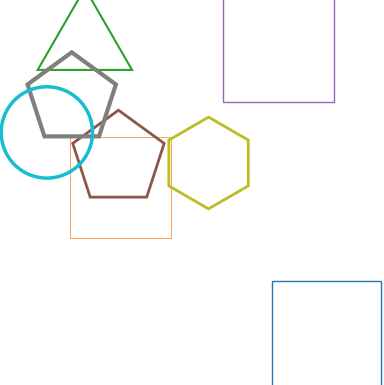[{"shape": "square", "thickness": 1, "radius": 0.71, "center": [0.848, 0.127]}, {"shape": "square", "thickness": 0.5, "radius": 0.66, "center": [0.313, 0.512]}, {"shape": "triangle", "thickness": 1.5, "radius": 0.71, "center": [0.22, 0.889]}, {"shape": "square", "thickness": 1, "radius": 0.72, "center": [0.724, 0.879]}, {"shape": "pentagon", "thickness": 2, "radius": 0.62, "center": [0.308, 0.589]}, {"shape": "pentagon", "thickness": 3, "radius": 0.6, "center": [0.186, 0.743]}, {"shape": "hexagon", "thickness": 2, "radius": 0.6, "center": [0.542, 0.577]}, {"shape": "circle", "thickness": 2.5, "radius": 0.59, "center": [0.122, 0.656]}]